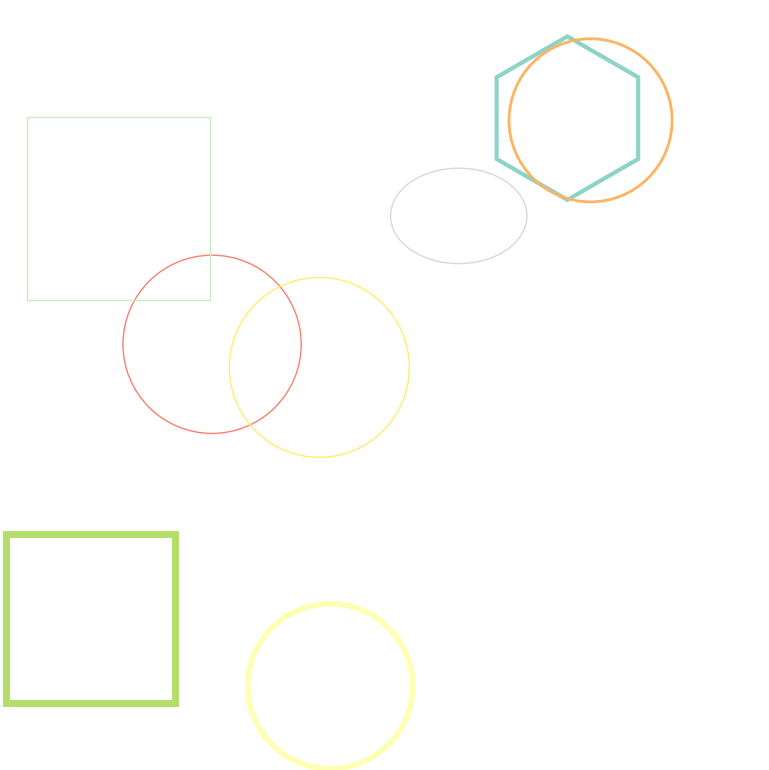[{"shape": "hexagon", "thickness": 1.5, "radius": 0.53, "center": [0.737, 0.847]}, {"shape": "circle", "thickness": 2, "radius": 0.54, "center": [0.429, 0.109]}, {"shape": "circle", "thickness": 0.5, "radius": 0.58, "center": [0.275, 0.553]}, {"shape": "circle", "thickness": 1, "radius": 0.53, "center": [0.767, 0.844]}, {"shape": "square", "thickness": 2.5, "radius": 0.55, "center": [0.117, 0.196]}, {"shape": "oval", "thickness": 0.5, "radius": 0.44, "center": [0.596, 0.72]}, {"shape": "square", "thickness": 0.5, "radius": 0.6, "center": [0.154, 0.729]}, {"shape": "circle", "thickness": 0.5, "radius": 0.58, "center": [0.415, 0.523]}]